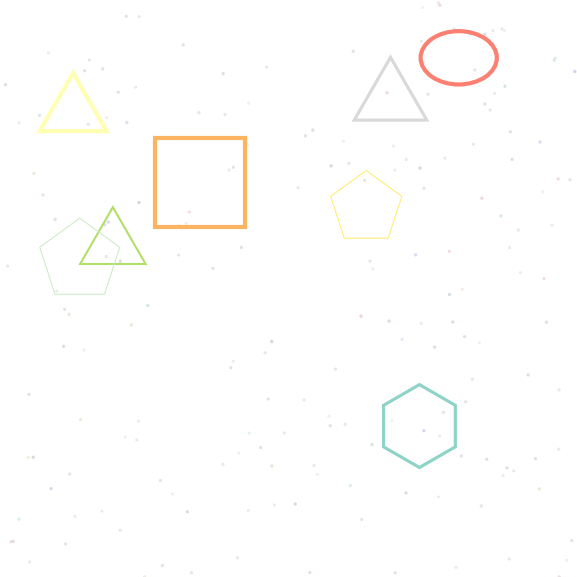[{"shape": "hexagon", "thickness": 1.5, "radius": 0.36, "center": [0.726, 0.261]}, {"shape": "triangle", "thickness": 2, "radius": 0.33, "center": [0.127, 0.806]}, {"shape": "oval", "thickness": 2, "radius": 0.33, "center": [0.794, 0.899]}, {"shape": "square", "thickness": 2, "radius": 0.39, "center": [0.346, 0.683]}, {"shape": "triangle", "thickness": 1, "radius": 0.33, "center": [0.195, 0.575]}, {"shape": "triangle", "thickness": 1.5, "radius": 0.36, "center": [0.676, 0.827]}, {"shape": "pentagon", "thickness": 0.5, "radius": 0.36, "center": [0.138, 0.549]}, {"shape": "pentagon", "thickness": 0.5, "radius": 0.32, "center": [0.634, 0.639]}]